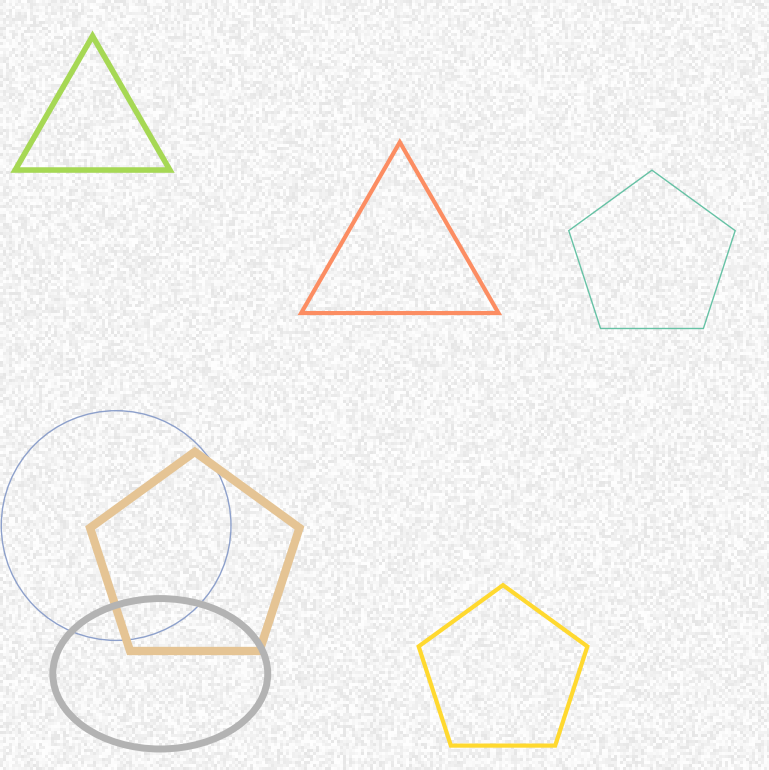[{"shape": "pentagon", "thickness": 0.5, "radius": 0.57, "center": [0.847, 0.665]}, {"shape": "triangle", "thickness": 1.5, "radius": 0.74, "center": [0.519, 0.667]}, {"shape": "circle", "thickness": 0.5, "radius": 0.75, "center": [0.151, 0.317]}, {"shape": "triangle", "thickness": 2, "radius": 0.58, "center": [0.12, 0.837]}, {"shape": "pentagon", "thickness": 1.5, "radius": 0.58, "center": [0.653, 0.125]}, {"shape": "pentagon", "thickness": 3, "radius": 0.71, "center": [0.253, 0.27]}, {"shape": "oval", "thickness": 2.5, "radius": 0.7, "center": [0.208, 0.125]}]